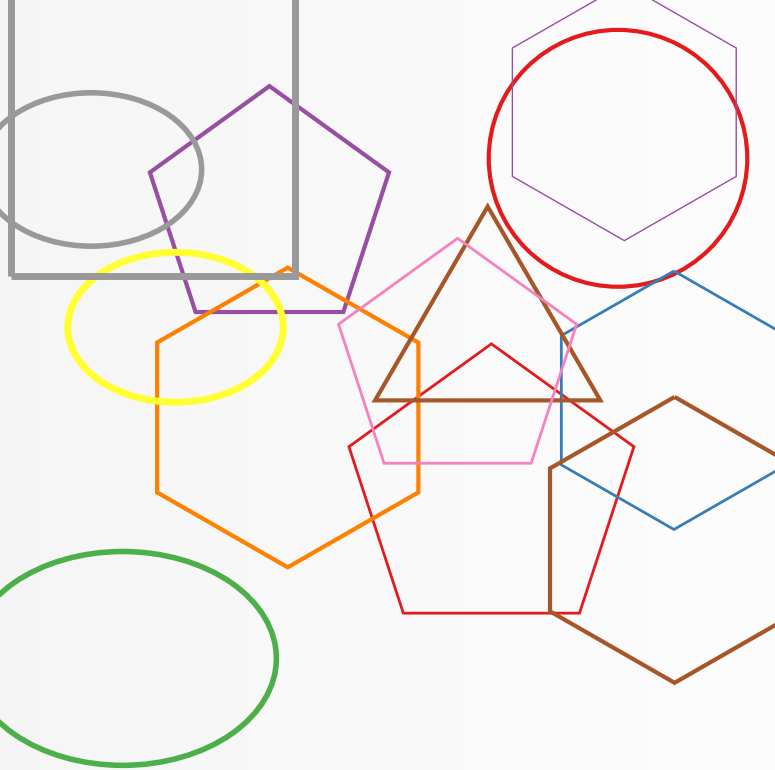[{"shape": "circle", "thickness": 1.5, "radius": 0.83, "center": [0.797, 0.794]}, {"shape": "pentagon", "thickness": 1, "radius": 0.97, "center": [0.634, 0.36]}, {"shape": "hexagon", "thickness": 1, "radius": 0.84, "center": [0.87, 0.48]}, {"shape": "oval", "thickness": 2, "radius": 0.99, "center": [0.158, 0.145]}, {"shape": "pentagon", "thickness": 1.5, "radius": 0.81, "center": [0.348, 0.726]}, {"shape": "hexagon", "thickness": 0.5, "radius": 0.83, "center": [0.806, 0.854]}, {"shape": "hexagon", "thickness": 1.5, "radius": 0.97, "center": [0.371, 0.458]}, {"shape": "oval", "thickness": 2.5, "radius": 0.7, "center": [0.226, 0.575]}, {"shape": "hexagon", "thickness": 1.5, "radius": 0.93, "center": [0.87, 0.299]}, {"shape": "triangle", "thickness": 1.5, "radius": 0.84, "center": [0.629, 0.564]}, {"shape": "pentagon", "thickness": 1, "radius": 0.81, "center": [0.59, 0.529]}, {"shape": "oval", "thickness": 2, "radius": 0.71, "center": [0.118, 0.78]}, {"shape": "square", "thickness": 2.5, "radius": 0.92, "center": [0.197, 0.825]}]